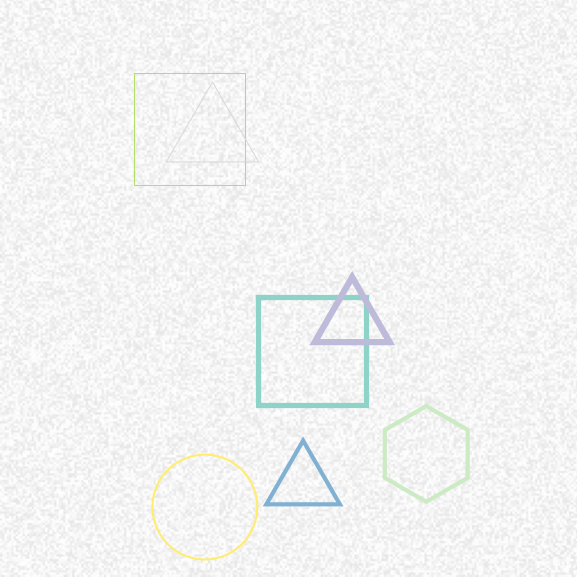[{"shape": "square", "thickness": 2.5, "radius": 0.47, "center": [0.54, 0.392]}, {"shape": "triangle", "thickness": 3, "radius": 0.37, "center": [0.61, 0.444]}, {"shape": "triangle", "thickness": 2, "radius": 0.37, "center": [0.525, 0.163]}, {"shape": "square", "thickness": 0.5, "radius": 0.48, "center": [0.328, 0.776]}, {"shape": "triangle", "thickness": 0.5, "radius": 0.46, "center": [0.368, 0.765]}, {"shape": "hexagon", "thickness": 2, "radius": 0.41, "center": [0.738, 0.213]}, {"shape": "circle", "thickness": 1, "radius": 0.45, "center": [0.355, 0.121]}]